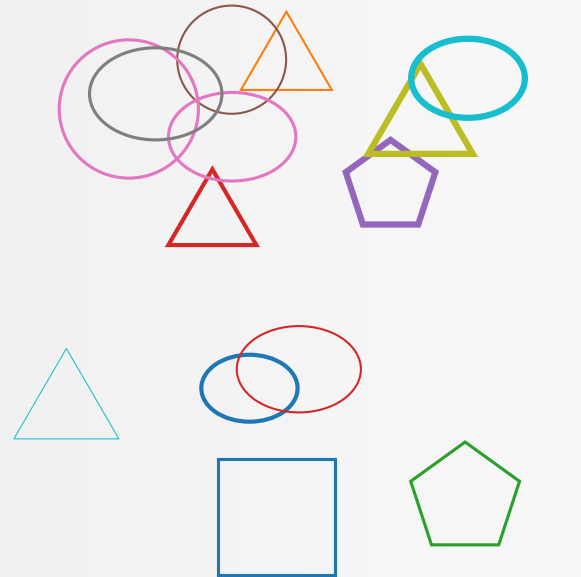[{"shape": "oval", "thickness": 2, "radius": 0.41, "center": [0.429, 0.327]}, {"shape": "square", "thickness": 1.5, "radius": 0.5, "center": [0.476, 0.104]}, {"shape": "triangle", "thickness": 1, "radius": 0.45, "center": [0.493, 0.889]}, {"shape": "pentagon", "thickness": 1.5, "radius": 0.49, "center": [0.8, 0.135]}, {"shape": "triangle", "thickness": 2, "radius": 0.44, "center": [0.365, 0.619]}, {"shape": "oval", "thickness": 1, "radius": 0.53, "center": [0.514, 0.36]}, {"shape": "pentagon", "thickness": 3, "radius": 0.41, "center": [0.672, 0.676]}, {"shape": "circle", "thickness": 1, "radius": 0.47, "center": [0.399, 0.896]}, {"shape": "oval", "thickness": 1.5, "radius": 0.55, "center": [0.399, 0.762]}, {"shape": "circle", "thickness": 1.5, "radius": 0.6, "center": [0.222, 0.81]}, {"shape": "oval", "thickness": 1.5, "radius": 0.57, "center": [0.268, 0.837]}, {"shape": "triangle", "thickness": 3, "radius": 0.52, "center": [0.723, 0.785]}, {"shape": "oval", "thickness": 3, "radius": 0.49, "center": [0.805, 0.864]}, {"shape": "triangle", "thickness": 0.5, "radius": 0.52, "center": [0.114, 0.291]}]